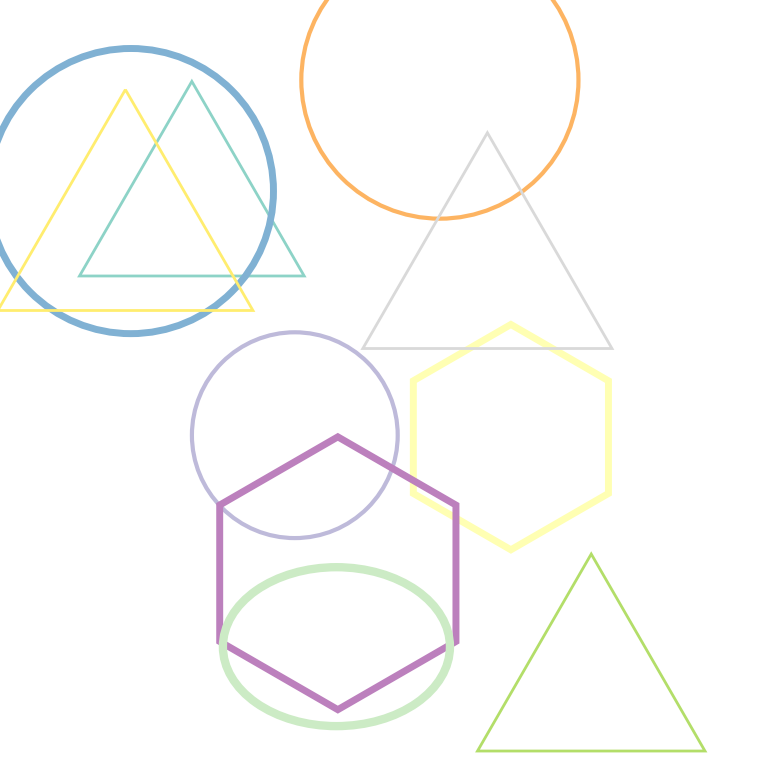[{"shape": "triangle", "thickness": 1, "radius": 0.84, "center": [0.249, 0.726]}, {"shape": "hexagon", "thickness": 2.5, "radius": 0.73, "center": [0.664, 0.432]}, {"shape": "circle", "thickness": 1.5, "radius": 0.67, "center": [0.383, 0.435]}, {"shape": "circle", "thickness": 2.5, "radius": 0.93, "center": [0.17, 0.752]}, {"shape": "circle", "thickness": 1.5, "radius": 0.9, "center": [0.571, 0.896]}, {"shape": "triangle", "thickness": 1, "radius": 0.85, "center": [0.768, 0.11]}, {"shape": "triangle", "thickness": 1, "radius": 0.93, "center": [0.633, 0.641]}, {"shape": "hexagon", "thickness": 2.5, "radius": 0.89, "center": [0.439, 0.255]}, {"shape": "oval", "thickness": 3, "radius": 0.74, "center": [0.437, 0.16]}, {"shape": "triangle", "thickness": 1, "radius": 0.96, "center": [0.163, 0.692]}]